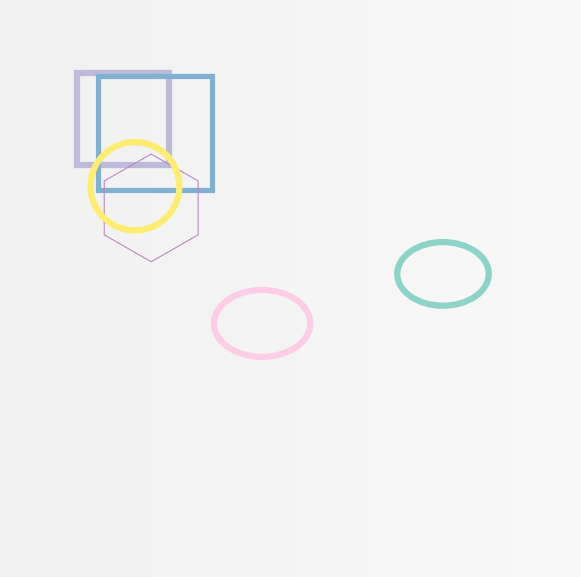[{"shape": "oval", "thickness": 3, "radius": 0.39, "center": [0.762, 0.525]}, {"shape": "square", "thickness": 3, "radius": 0.4, "center": [0.212, 0.793]}, {"shape": "square", "thickness": 2.5, "radius": 0.49, "center": [0.266, 0.769]}, {"shape": "oval", "thickness": 3, "radius": 0.41, "center": [0.451, 0.439]}, {"shape": "hexagon", "thickness": 0.5, "radius": 0.47, "center": [0.26, 0.639]}, {"shape": "circle", "thickness": 3, "radius": 0.38, "center": [0.232, 0.677]}]